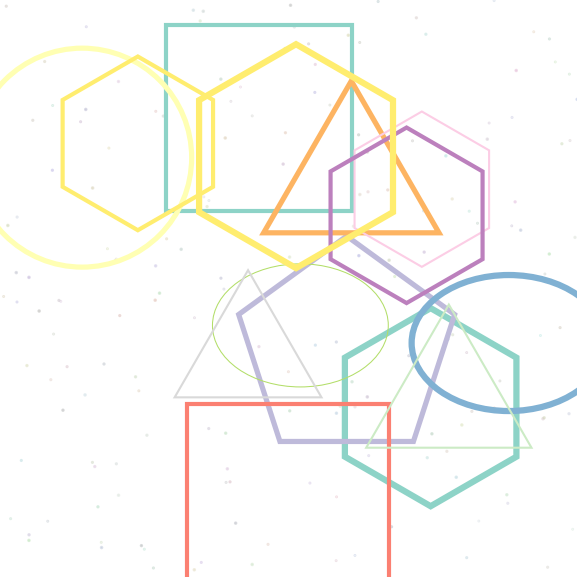[{"shape": "square", "thickness": 2, "radius": 0.8, "center": [0.448, 0.795]}, {"shape": "hexagon", "thickness": 3, "radius": 0.86, "center": [0.746, 0.294]}, {"shape": "circle", "thickness": 2.5, "radius": 0.95, "center": [0.142, 0.726]}, {"shape": "pentagon", "thickness": 2.5, "radius": 0.98, "center": [0.6, 0.394]}, {"shape": "square", "thickness": 2, "radius": 0.87, "center": [0.499, 0.125]}, {"shape": "oval", "thickness": 3, "radius": 0.84, "center": [0.881, 0.405]}, {"shape": "triangle", "thickness": 2.5, "radius": 0.88, "center": [0.608, 0.684]}, {"shape": "oval", "thickness": 0.5, "radius": 0.76, "center": [0.52, 0.436]}, {"shape": "hexagon", "thickness": 1, "radius": 0.67, "center": [0.73, 0.672]}, {"shape": "triangle", "thickness": 1, "radius": 0.73, "center": [0.43, 0.384]}, {"shape": "hexagon", "thickness": 2, "radius": 0.76, "center": [0.704, 0.626]}, {"shape": "triangle", "thickness": 1, "radius": 0.83, "center": [0.777, 0.306]}, {"shape": "hexagon", "thickness": 3, "radius": 0.97, "center": [0.513, 0.729]}, {"shape": "hexagon", "thickness": 2, "radius": 0.75, "center": [0.239, 0.751]}]